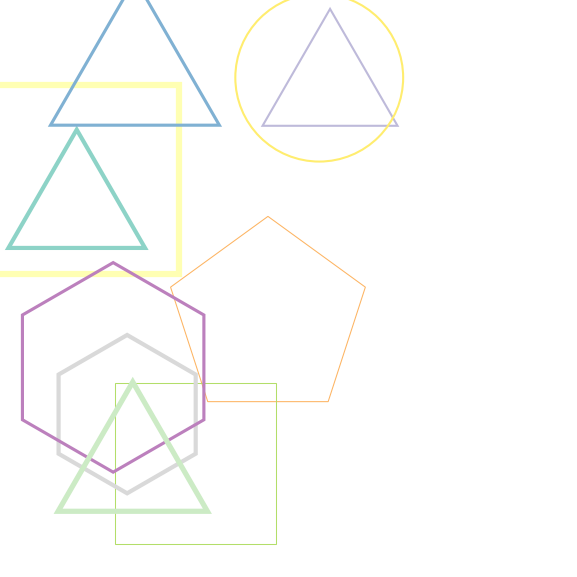[{"shape": "triangle", "thickness": 2, "radius": 0.68, "center": [0.133, 0.638]}, {"shape": "square", "thickness": 3, "radius": 0.82, "center": [0.146, 0.688]}, {"shape": "triangle", "thickness": 1, "radius": 0.67, "center": [0.572, 0.849]}, {"shape": "triangle", "thickness": 1.5, "radius": 0.84, "center": [0.234, 0.867]}, {"shape": "pentagon", "thickness": 0.5, "radius": 0.89, "center": [0.464, 0.447]}, {"shape": "square", "thickness": 0.5, "radius": 0.7, "center": [0.338, 0.196]}, {"shape": "hexagon", "thickness": 2, "radius": 0.69, "center": [0.22, 0.282]}, {"shape": "hexagon", "thickness": 1.5, "radius": 0.91, "center": [0.196, 0.363]}, {"shape": "triangle", "thickness": 2.5, "radius": 0.75, "center": [0.23, 0.188]}, {"shape": "circle", "thickness": 1, "radius": 0.73, "center": [0.553, 0.865]}]